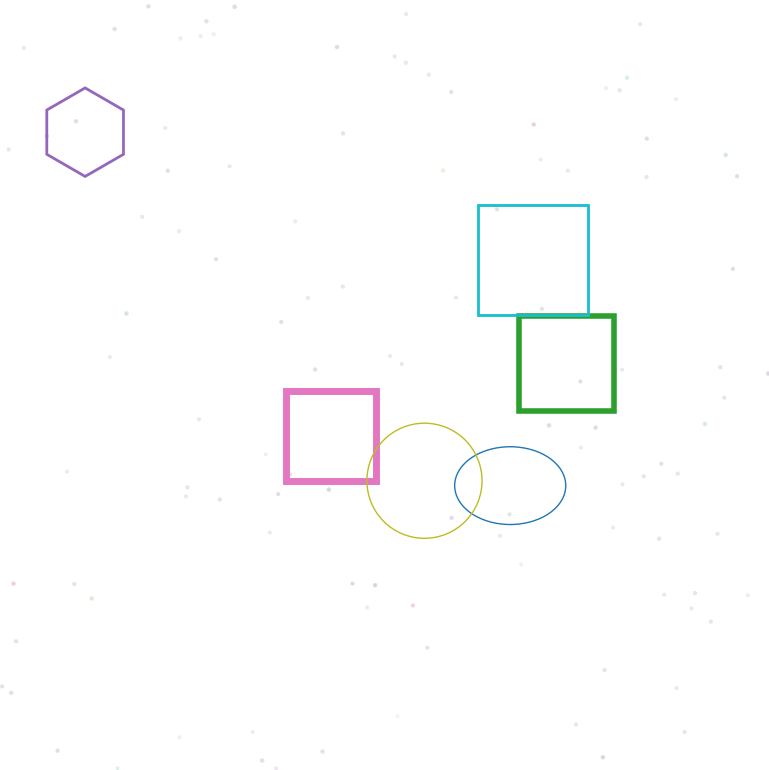[{"shape": "oval", "thickness": 0.5, "radius": 0.36, "center": [0.663, 0.369]}, {"shape": "square", "thickness": 2, "radius": 0.31, "center": [0.735, 0.528]}, {"shape": "hexagon", "thickness": 1, "radius": 0.29, "center": [0.111, 0.828]}, {"shape": "square", "thickness": 2.5, "radius": 0.29, "center": [0.43, 0.433]}, {"shape": "circle", "thickness": 0.5, "radius": 0.37, "center": [0.551, 0.376]}, {"shape": "square", "thickness": 1, "radius": 0.36, "center": [0.692, 0.662]}]